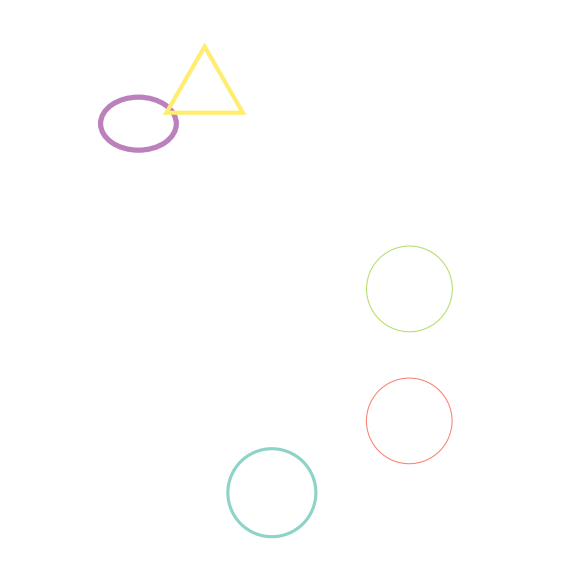[{"shape": "circle", "thickness": 1.5, "radius": 0.38, "center": [0.471, 0.146]}, {"shape": "circle", "thickness": 0.5, "radius": 0.37, "center": [0.709, 0.27]}, {"shape": "circle", "thickness": 0.5, "radius": 0.37, "center": [0.709, 0.499]}, {"shape": "oval", "thickness": 2.5, "radius": 0.33, "center": [0.24, 0.785]}, {"shape": "triangle", "thickness": 2, "radius": 0.38, "center": [0.354, 0.842]}]